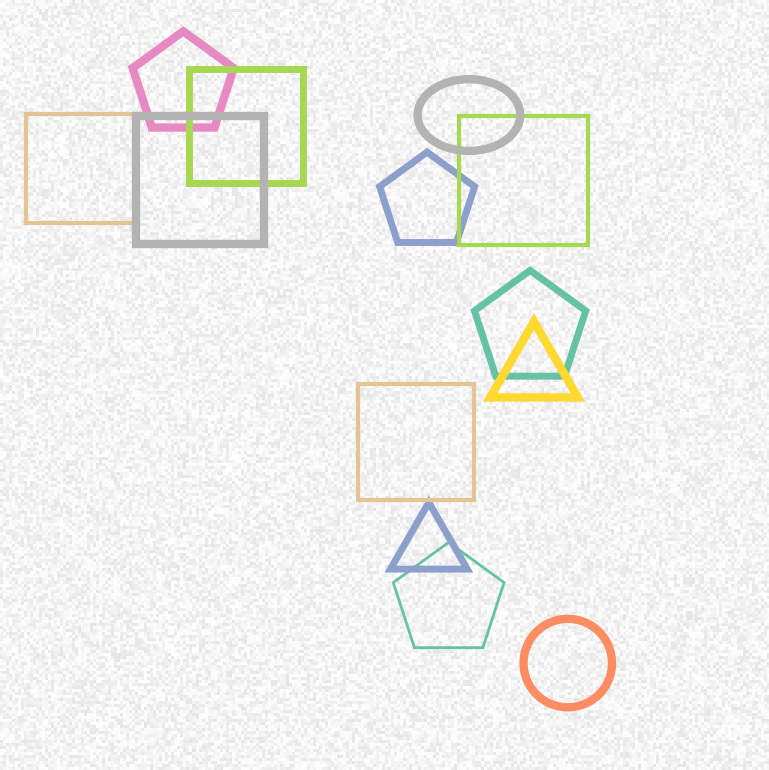[{"shape": "pentagon", "thickness": 1, "radius": 0.38, "center": [0.583, 0.22]}, {"shape": "pentagon", "thickness": 2.5, "radius": 0.38, "center": [0.688, 0.573]}, {"shape": "circle", "thickness": 3, "radius": 0.29, "center": [0.737, 0.139]}, {"shape": "triangle", "thickness": 2.5, "radius": 0.29, "center": [0.557, 0.29]}, {"shape": "pentagon", "thickness": 2.5, "radius": 0.32, "center": [0.555, 0.738]}, {"shape": "pentagon", "thickness": 3, "radius": 0.35, "center": [0.238, 0.89]}, {"shape": "square", "thickness": 2.5, "radius": 0.37, "center": [0.32, 0.836]}, {"shape": "square", "thickness": 1.5, "radius": 0.42, "center": [0.68, 0.765]}, {"shape": "triangle", "thickness": 3, "radius": 0.33, "center": [0.694, 0.517]}, {"shape": "square", "thickness": 1.5, "radius": 0.36, "center": [0.105, 0.781]}, {"shape": "square", "thickness": 1.5, "radius": 0.38, "center": [0.54, 0.425]}, {"shape": "oval", "thickness": 3, "radius": 0.33, "center": [0.609, 0.851]}, {"shape": "square", "thickness": 3, "radius": 0.42, "center": [0.26, 0.766]}]